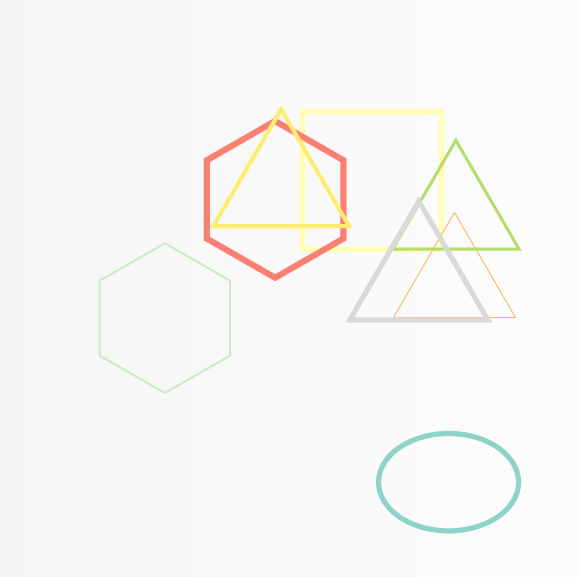[{"shape": "oval", "thickness": 2.5, "radius": 0.6, "center": [0.772, 0.164]}, {"shape": "square", "thickness": 2.5, "radius": 0.6, "center": [0.639, 0.687]}, {"shape": "hexagon", "thickness": 3, "radius": 0.68, "center": [0.473, 0.654]}, {"shape": "triangle", "thickness": 0.5, "radius": 0.61, "center": [0.782, 0.51]}, {"shape": "triangle", "thickness": 1.5, "radius": 0.63, "center": [0.784, 0.631]}, {"shape": "triangle", "thickness": 2.5, "radius": 0.69, "center": [0.721, 0.514]}, {"shape": "hexagon", "thickness": 1, "radius": 0.65, "center": [0.284, 0.448]}, {"shape": "triangle", "thickness": 2, "radius": 0.67, "center": [0.484, 0.675]}]